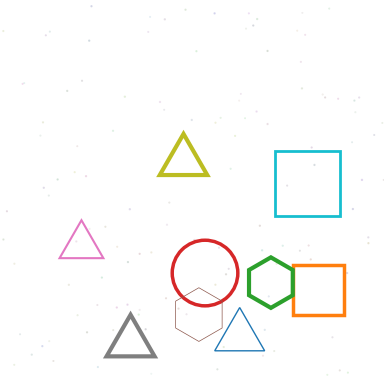[{"shape": "triangle", "thickness": 1, "radius": 0.37, "center": [0.623, 0.126]}, {"shape": "square", "thickness": 2.5, "radius": 0.33, "center": [0.827, 0.247]}, {"shape": "hexagon", "thickness": 3, "radius": 0.33, "center": [0.704, 0.266]}, {"shape": "circle", "thickness": 2.5, "radius": 0.43, "center": [0.533, 0.291]}, {"shape": "hexagon", "thickness": 0.5, "radius": 0.35, "center": [0.517, 0.183]}, {"shape": "triangle", "thickness": 1.5, "radius": 0.33, "center": [0.212, 0.362]}, {"shape": "triangle", "thickness": 3, "radius": 0.36, "center": [0.339, 0.11]}, {"shape": "triangle", "thickness": 3, "radius": 0.36, "center": [0.477, 0.581]}, {"shape": "square", "thickness": 2, "radius": 0.42, "center": [0.798, 0.524]}]